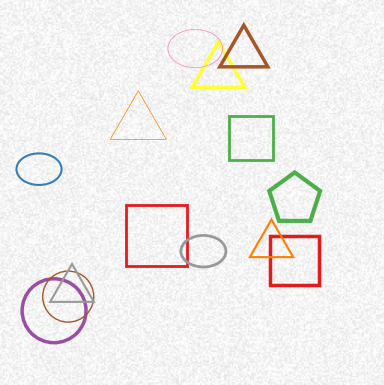[{"shape": "square", "thickness": 2.5, "radius": 0.32, "center": [0.765, 0.323]}, {"shape": "square", "thickness": 2, "radius": 0.39, "center": [0.407, 0.388]}, {"shape": "oval", "thickness": 1.5, "radius": 0.29, "center": [0.101, 0.561]}, {"shape": "square", "thickness": 2, "radius": 0.29, "center": [0.652, 0.641]}, {"shape": "pentagon", "thickness": 3, "radius": 0.35, "center": [0.765, 0.483]}, {"shape": "circle", "thickness": 2.5, "radius": 0.41, "center": [0.14, 0.193]}, {"shape": "triangle", "thickness": 0.5, "radius": 0.42, "center": [0.359, 0.68]}, {"shape": "triangle", "thickness": 1.5, "radius": 0.33, "center": [0.705, 0.365]}, {"shape": "triangle", "thickness": 2.5, "radius": 0.4, "center": [0.567, 0.812]}, {"shape": "circle", "thickness": 1, "radius": 0.33, "center": [0.177, 0.23]}, {"shape": "triangle", "thickness": 2.5, "radius": 0.36, "center": [0.633, 0.862]}, {"shape": "oval", "thickness": 0.5, "radius": 0.35, "center": [0.507, 0.874]}, {"shape": "triangle", "thickness": 1.5, "radius": 0.33, "center": [0.187, 0.249]}, {"shape": "oval", "thickness": 2, "radius": 0.29, "center": [0.528, 0.348]}]